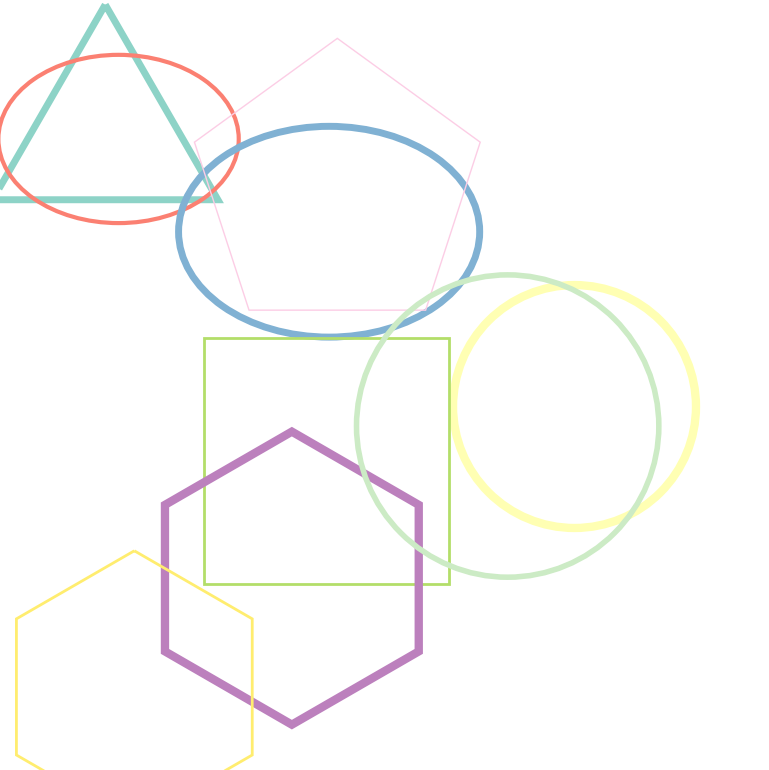[{"shape": "triangle", "thickness": 2.5, "radius": 0.84, "center": [0.137, 0.825]}, {"shape": "circle", "thickness": 3, "radius": 0.79, "center": [0.746, 0.472]}, {"shape": "oval", "thickness": 1.5, "radius": 0.78, "center": [0.154, 0.82]}, {"shape": "oval", "thickness": 2.5, "radius": 0.98, "center": [0.427, 0.699]}, {"shape": "square", "thickness": 1, "radius": 0.8, "center": [0.424, 0.401]}, {"shape": "pentagon", "thickness": 0.5, "radius": 0.98, "center": [0.438, 0.755]}, {"shape": "hexagon", "thickness": 3, "radius": 0.95, "center": [0.379, 0.249]}, {"shape": "circle", "thickness": 2, "radius": 0.98, "center": [0.659, 0.447]}, {"shape": "hexagon", "thickness": 1, "radius": 0.88, "center": [0.174, 0.108]}]